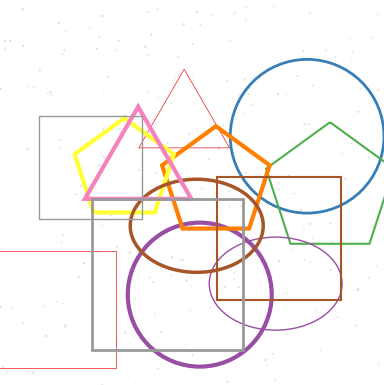[{"shape": "square", "thickness": 0.5, "radius": 0.76, "center": [0.149, 0.197]}, {"shape": "triangle", "thickness": 0.5, "radius": 0.68, "center": [0.478, 0.684]}, {"shape": "circle", "thickness": 2, "radius": 1.0, "center": [0.798, 0.646]}, {"shape": "pentagon", "thickness": 1.5, "radius": 0.87, "center": [0.857, 0.508]}, {"shape": "oval", "thickness": 1, "radius": 0.86, "center": [0.716, 0.263]}, {"shape": "circle", "thickness": 3, "radius": 0.93, "center": [0.519, 0.235]}, {"shape": "pentagon", "thickness": 3, "radius": 0.73, "center": [0.561, 0.525]}, {"shape": "pentagon", "thickness": 3, "radius": 0.68, "center": [0.323, 0.558]}, {"shape": "square", "thickness": 1.5, "radius": 0.8, "center": [0.725, 0.381]}, {"shape": "oval", "thickness": 2.5, "radius": 0.86, "center": [0.511, 0.414]}, {"shape": "triangle", "thickness": 3, "radius": 0.8, "center": [0.359, 0.563]}, {"shape": "square", "thickness": 2, "radius": 0.98, "center": [0.435, 0.287]}, {"shape": "square", "thickness": 1, "radius": 0.67, "center": [0.234, 0.565]}]